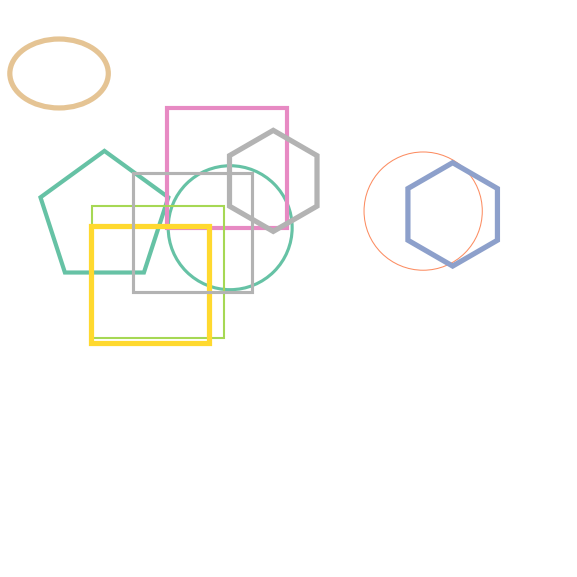[{"shape": "circle", "thickness": 1.5, "radius": 0.54, "center": [0.399, 0.605]}, {"shape": "pentagon", "thickness": 2, "radius": 0.58, "center": [0.181, 0.621]}, {"shape": "circle", "thickness": 0.5, "radius": 0.51, "center": [0.733, 0.634]}, {"shape": "hexagon", "thickness": 2.5, "radius": 0.45, "center": [0.784, 0.628]}, {"shape": "square", "thickness": 2, "radius": 0.52, "center": [0.393, 0.708]}, {"shape": "square", "thickness": 1, "radius": 0.57, "center": [0.273, 0.528]}, {"shape": "square", "thickness": 2.5, "radius": 0.51, "center": [0.26, 0.507]}, {"shape": "oval", "thickness": 2.5, "radius": 0.43, "center": [0.102, 0.872]}, {"shape": "hexagon", "thickness": 2.5, "radius": 0.44, "center": [0.473, 0.686]}, {"shape": "square", "thickness": 1.5, "radius": 0.51, "center": [0.333, 0.597]}]